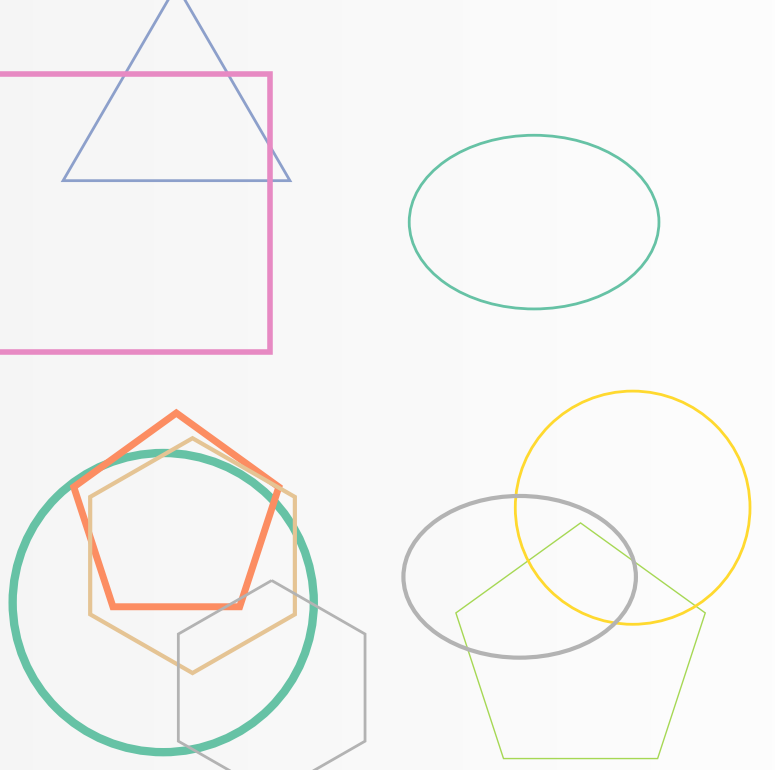[{"shape": "circle", "thickness": 3, "radius": 0.97, "center": [0.211, 0.217]}, {"shape": "oval", "thickness": 1, "radius": 0.81, "center": [0.689, 0.712]}, {"shape": "pentagon", "thickness": 2.5, "radius": 0.7, "center": [0.227, 0.325]}, {"shape": "triangle", "thickness": 1, "radius": 0.84, "center": [0.228, 0.85]}, {"shape": "square", "thickness": 2, "radius": 0.9, "center": [0.168, 0.723]}, {"shape": "pentagon", "thickness": 0.5, "radius": 0.85, "center": [0.749, 0.152]}, {"shape": "circle", "thickness": 1, "radius": 0.76, "center": [0.816, 0.341]}, {"shape": "hexagon", "thickness": 1.5, "radius": 0.76, "center": [0.248, 0.278]}, {"shape": "hexagon", "thickness": 1, "radius": 0.7, "center": [0.351, 0.107]}, {"shape": "oval", "thickness": 1.5, "radius": 0.75, "center": [0.671, 0.251]}]